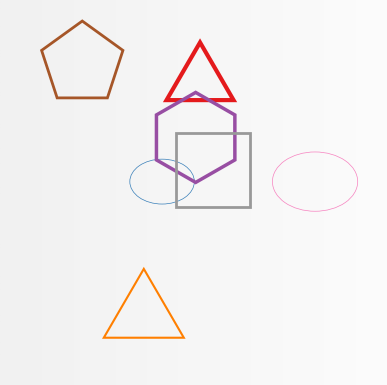[{"shape": "triangle", "thickness": 3, "radius": 0.5, "center": [0.516, 0.79]}, {"shape": "oval", "thickness": 0.5, "radius": 0.42, "center": [0.418, 0.528]}, {"shape": "hexagon", "thickness": 2.5, "radius": 0.58, "center": [0.505, 0.643]}, {"shape": "triangle", "thickness": 1.5, "radius": 0.6, "center": [0.371, 0.182]}, {"shape": "pentagon", "thickness": 2, "radius": 0.55, "center": [0.212, 0.835]}, {"shape": "oval", "thickness": 0.5, "radius": 0.55, "center": [0.813, 0.528]}, {"shape": "square", "thickness": 2, "radius": 0.48, "center": [0.55, 0.559]}]